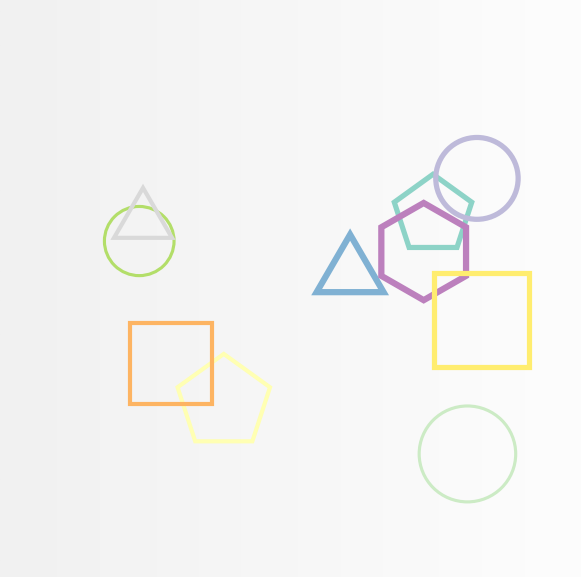[{"shape": "pentagon", "thickness": 2.5, "radius": 0.35, "center": [0.745, 0.627]}, {"shape": "pentagon", "thickness": 2, "radius": 0.42, "center": [0.385, 0.303]}, {"shape": "circle", "thickness": 2.5, "radius": 0.35, "center": [0.821, 0.69]}, {"shape": "triangle", "thickness": 3, "radius": 0.33, "center": [0.602, 0.526]}, {"shape": "square", "thickness": 2, "radius": 0.35, "center": [0.294, 0.37]}, {"shape": "circle", "thickness": 1.5, "radius": 0.3, "center": [0.24, 0.582]}, {"shape": "triangle", "thickness": 2, "radius": 0.29, "center": [0.246, 0.616]}, {"shape": "hexagon", "thickness": 3, "radius": 0.42, "center": [0.729, 0.564]}, {"shape": "circle", "thickness": 1.5, "radius": 0.42, "center": [0.804, 0.213]}, {"shape": "square", "thickness": 2.5, "radius": 0.41, "center": [0.828, 0.444]}]